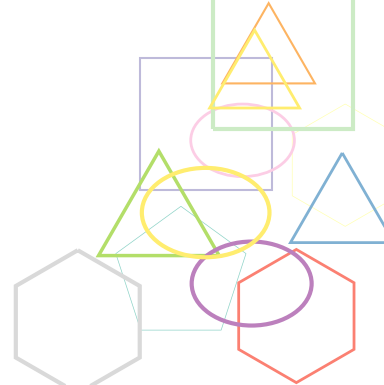[{"shape": "pentagon", "thickness": 0.5, "radius": 0.89, "center": [0.47, 0.286]}, {"shape": "hexagon", "thickness": 0.5, "radius": 0.79, "center": [0.897, 0.571]}, {"shape": "square", "thickness": 1.5, "radius": 0.86, "center": [0.534, 0.677]}, {"shape": "hexagon", "thickness": 2, "radius": 0.86, "center": [0.77, 0.179]}, {"shape": "triangle", "thickness": 2, "radius": 0.78, "center": [0.889, 0.447]}, {"shape": "triangle", "thickness": 1.5, "radius": 0.69, "center": [0.698, 0.853]}, {"shape": "triangle", "thickness": 2.5, "radius": 0.9, "center": [0.413, 0.427]}, {"shape": "oval", "thickness": 2, "radius": 0.67, "center": [0.63, 0.635]}, {"shape": "hexagon", "thickness": 3, "radius": 0.93, "center": [0.202, 0.164]}, {"shape": "oval", "thickness": 3, "radius": 0.78, "center": [0.654, 0.263]}, {"shape": "square", "thickness": 3, "radius": 0.91, "center": [0.734, 0.848]}, {"shape": "triangle", "thickness": 2, "radius": 0.67, "center": [0.661, 0.787]}, {"shape": "oval", "thickness": 3, "radius": 0.83, "center": [0.534, 0.448]}]